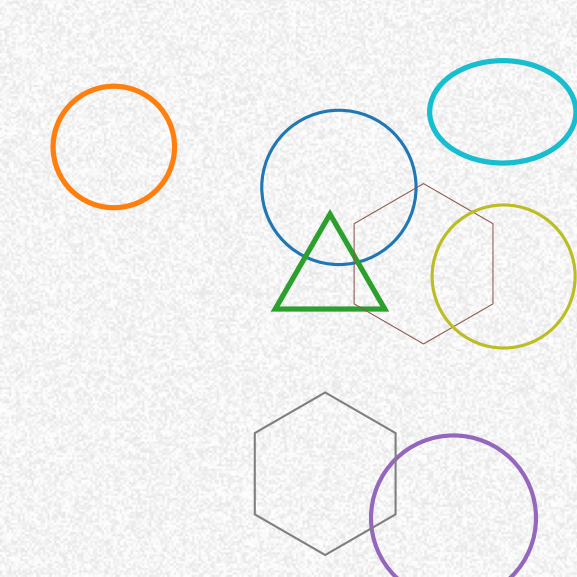[{"shape": "circle", "thickness": 1.5, "radius": 0.67, "center": [0.587, 0.675]}, {"shape": "circle", "thickness": 2.5, "radius": 0.53, "center": [0.197, 0.745]}, {"shape": "triangle", "thickness": 2.5, "radius": 0.55, "center": [0.571, 0.519]}, {"shape": "circle", "thickness": 2, "radius": 0.71, "center": [0.785, 0.102]}, {"shape": "hexagon", "thickness": 0.5, "radius": 0.69, "center": [0.733, 0.542]}, {"shape": "hexagon", "thickness": 1, "radius": 0.7, "center": [0.563, 0.179]}, {"shape": "circle", "thickness": 1.5, "radius": 0.62, "center": [0.872, 0.52]}, {"shape": "oval", "thickness": 2.5, "radius": 0.63, "center": [0.871, 0.805]}]